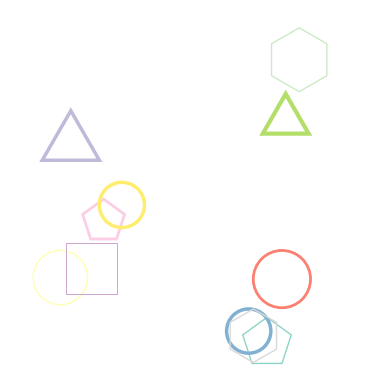[{"shape": "pentagon", "thickness": 1, "radius": 0.33, "center": [0.694, 0.11]}, {"shape": "circle", "thickness": 1, "radius": 0.35, "center": [0.157, 0.279]}, {"shape": "triangle", "thickness": 2.5, "radius": 0.43, "center": [0.184, 0.627]}, {"shape": "circle", "thickness": 2, "radius": 0.37, "center": [0.732, 0.275]}, {"shape": "circle", "thickness": 2.5, "radius": 0.29, "center": [0.646, 0.14]}, {"shape": "triangle", "thickness": 3, "radius": 0.34, "center": [0.742, 0.687]}, {"shape": "pentagon", "thickness": 2, "radius": 0.29, "center": [0.269, 0.426]}, {"shape": "hexagon", "thickness": 1, "radius": 0.35, "center": [0.658, 0.128]}, {"shape": "square", "thickness": 0.5, "radius": 0.33, "center": [0.238, 0.302]}, {"shape": "hexagon", "thickness": 1, "radius": 0.41, "center": [0.777, 0.845]}, {"shape": "circle", "thickness": 2.5, "radius": 0.29, "center": [0.317, 0.468]}]